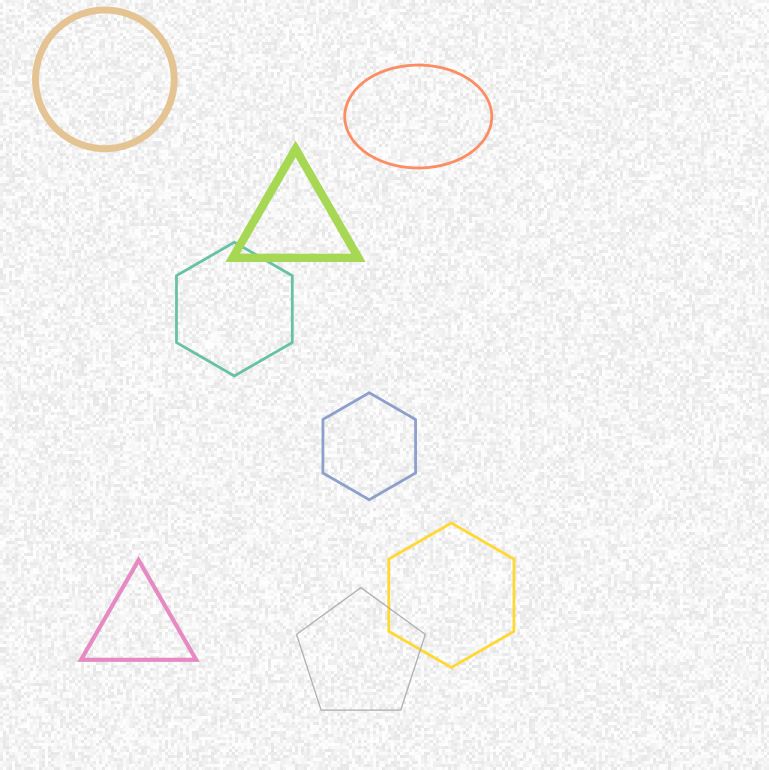[{"shape": "hexagon", "thickness": 1, "radius": 0.43, "center": [0.304, 0.599]}, {"shape": "oval", "thickness": 1, "radius": 0.48, "center": [0.543, 0.849]}, {"shape": "hexagon", "thickness": 1, "radius": 0.35, "center": [0.48, 0.42]}, {"shape": "triangle", "thickness": 1.5, "radius": 0.43, "center": [0.18, 0.186]}, {"shape": "triangle", "thickness": 3, "radius": 0.47, "center": [0.384, 0.712]}, {"shape": "hexagon", "thickness": 1, "radius": 0.47, "center": [0.586, 0.227]}, {"shape": "circle", "thickness": 2.5, "radius": 0.45, "center": [0.136, 0.897]}, {"shape": "pentagon", "thickness": 0.5, "radius": 0.44, "center": [0.469, 0.149]}]